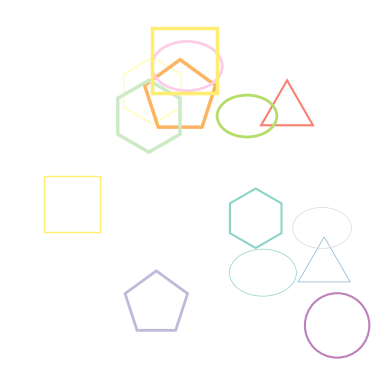[{"shape": "oval", "thickness": 0.5, "radius": 0.44, "center": [0.683, 0.292]}, {"shape": "hexagon", "thickness": 1.5, "radius": 0.39, "center": [0.664, 0.433]}, {"shape": "hexagon", "thickness": 1, "radius": 0.43, "center": [0.396, 0.764]}, {"shape": "pentagon", "thickness": 2, "radius": 0.43, "center": [0.406, 0.211]}, {"shape": "triangle", "thickness": 1.5, "radius": 0.39, "center": [0.746, 0.714]}, {"shape": "triangle", "thickness": 0.5, "radius": 0.39, "center": [0.842, 0.307]}, {"shape": "pentagon", "thickness": 2.5, "radius": 0.48, "center": [0.468, 0.748]}, {"shape": "oval", "thickness": 2, "radius": 0.39, "center": [0.642, 0.699]}, {"shape": "oval", "thickness": 2, "radius": 0.46, "center": [0.486, 0.828]}, {"shape": "oval", "thickness": 0.5, "radius": 0.38, "center": [0.836, 0.408]}, {"shape": "circle", "thickness": 1.5, "radius": 0.42, "center": [0.876, 0.155]}, {"shape": "hexagon", "thickness": 2.5, "radius": 0.47, "center": [0.387, 0.698]}, {"shape": "square", "thickness": 1, "radius": 0.36, "center": [0.186, 0.47]}, {"shape": "square", "thickness": 2.5, "radius": 0.42, "center": [0.479, 0.843]}]